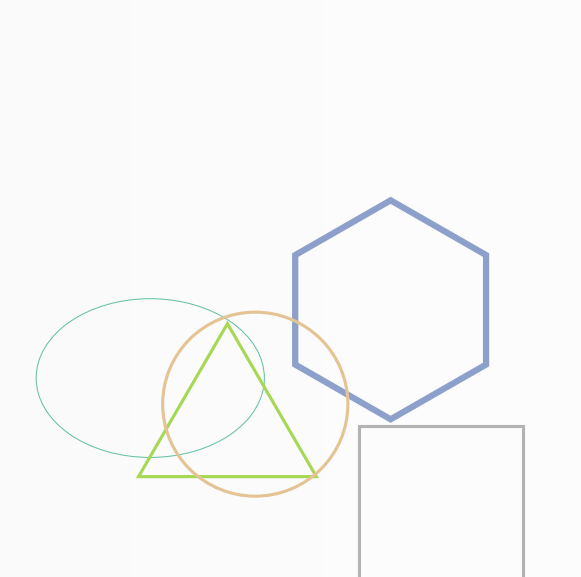[{"shape": "oval", "thickness": 0.5, "radius": 0.98, "center": [0.259, 0.344]}, {"shape": "hexagon", "thickness": 3, "radius": 0.95, "center": [0.672, 0.463]}, {"shape": "triangle", "thickness": 1.5, "radius": 0.88, "center": [0.391, 0.262]}, {"shape": "circle", "thickness": 1.5, "radius": 0.8, "center": [0.439, 0.299]}, {"shape": "square", "thickness": 1.5, "radius": 0.7, "center": [0.759, 0.121]}]